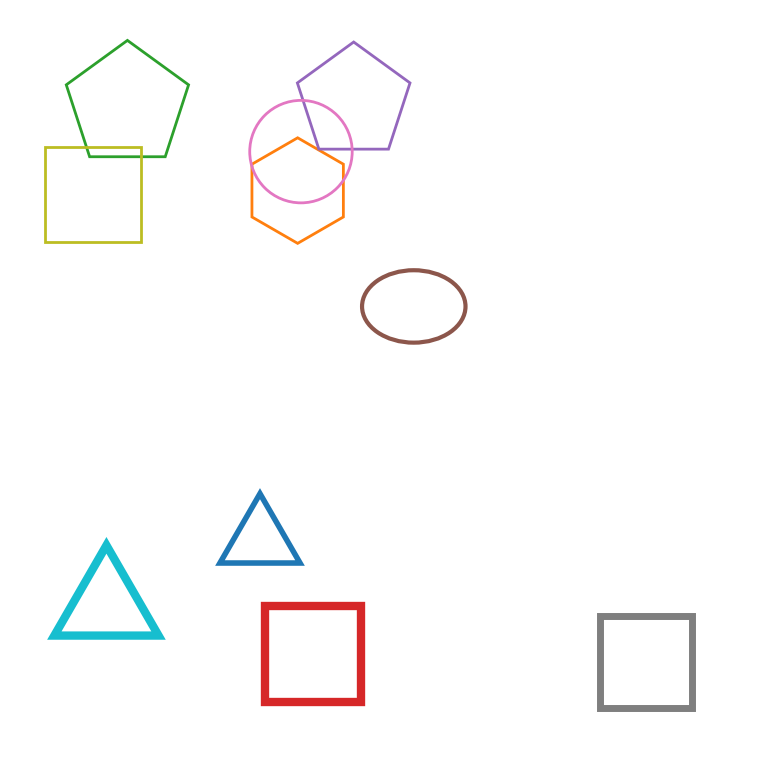[{"shape": "triangle", "thickness": 2, "radius": 0.3, "center": [0.338, 0.299]}, {"shape": "hexagon", "thickness": 1, "radius": 0.34, "center": [0.387, 0.752]}, {"shape": "pentagon", "thickness": 1, "radius": 0.42, "center": [0.165, 0.864]}, {"shape": "square", "thickness": 3, "radius": 0.31, "center": [0.407, 0.15]}, {"shape": "pentagon", "thickness": 1, "radius": 0.38, "center": [0.459, 0.869]}, {"shape": "oval", "thickness": 1.5, "radius": 0.34, "center": [0.537, 0.602]}, {"shape": "circle", "thickness": 1, "radius": 0.33, "center": [0.391, 0.803]}, {"shape": "square", "thickness": 2.5, "radius": 0.3, "center": [0.839, 0.14]}, {"shape": "square", "thickness": 1, "radius": 0.31, "center": [0.121, 0.748]}, {"shape": "triangle", "thickness": 3, "radius": 0.39, "center": [0.138, 0.214]}]